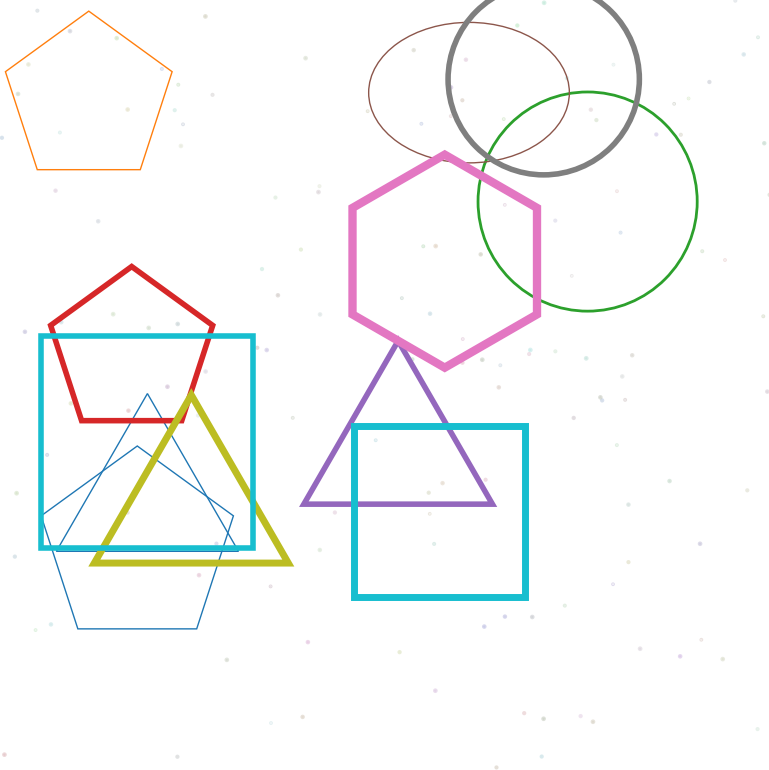[{"shape": "pentagon", "thickness": 0.5, "radius": 0.66, "center": [0.178, 0.289]}, {"shape": "triangle", "thickness": 0.5, "radius": 0.68, "center": [0.191, 0.352]}, {"shape": "pentagon", "thickness": 0.5, "radius": 0.57, "center": [0.115, 0.872]}, {"shape": "circle", "thickness": 1, "radius": 0.71, "center": [0.763, 0.738]}, {"shape": "pentagon", "thickness": 2, "radius": 0.55, "center": [0.171, 0.543]}, {"shape": "triangle", "thickness": 2, "radius": 0.71, "center": [0.517, 0.416]}, {"shape": "oval", "thickness": 0.5, "radius": 0.65, "center": [0.609, 0.88]}, {"shape": "hexagon", "thickness": 3, "radius": 0.69, "center": [0.578, 0.661]}, {"shape": "circle", "thickness": 2, "radius": 0.62, "center": [0.706, 0.897]}, {"shape": "triangle", "thickness": 2.5, "radius": 0.73, "center": [0.248, 0.341]}, {"shape": "square", "thickness": 2.5, "radius": 0.56, "center": [0.571, 0.336]}, {"shape": "square", "thickness": 2, "radius": 0.69, "center": [0.191, 0.426]}]